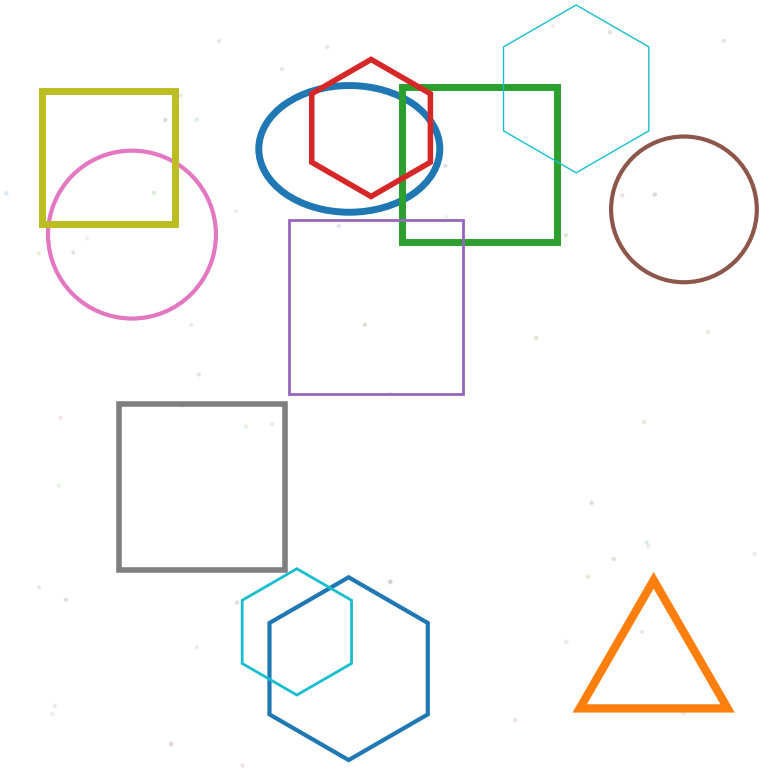[{"shape": "oval", "thickness": 2.5, "radius": 0.59, "center": [0.454, 0.807]}, {"shape": "hexagon", "thickness": 1.5, "radius": 0.59, "center": [0.453, 0.132]}, {"shape": "triangle", "thickness": 3, "radius": 0.55, "center": [0.849, 0.135]}, {"shape": "square", "thickness": 2.5, "radius": 0.5, "center": [0.623, 0.786]}, {"shape": "hexagon", "thickness": 2, "radius": 0.44, "center": [0.482, 0.834]}, {"shape": "square", "thickness": 1, "radius": 0.57, "center": [0.488, 0.601]}, {"shape": "circle", "thickness": 1.5, "radius": 0.47, "center": [0.888, 0.728]}, {"shape": "circle", "thickness": 1.5, "radius": 0.55, "center": [0.171, 0.695]}, {"shape": "square", "thickness": 2, "radius": 0.54, "center": [0.262, 0.367]}, {"shape": "square", "thickness": 2.5, "radius": 0.43, "center": [0.141, 0.796]}, {"shape": "hexagon", "thickness": 1, "radius": 0.41, "center": [0.386, 0.179]}, {"shape": "hexagon", "thickness": 0.5, "radius": 0.54, "center": [0.748, 0.885]}]